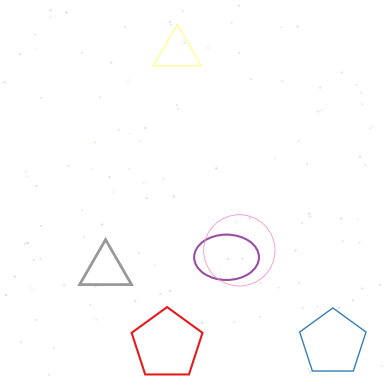[{"shape": "pentagon", "thickness": 1.5, "radius": 0.48, "center": [0.434, 0.106]}, {"shape": "pentagon", "thickness": 1, "radius": 0.45, "center": [0.865, 0.11]}, {"shape": "oval", "thickness": 1.5, "radius": 0.42, "center": [0.588, 0.332]}, {"shape": "triangle", "thickness": 0.5, "radius": 0.36, "center": [0.461, 0.865]}, {"shape": "circle", "thickness": 0.5, "radius": 0.46, "center": [0.622, 0.35]}, {"shape": "triangle", "thickness": 2, "radius": 0.39, "center": [0.274, 0.3]}]